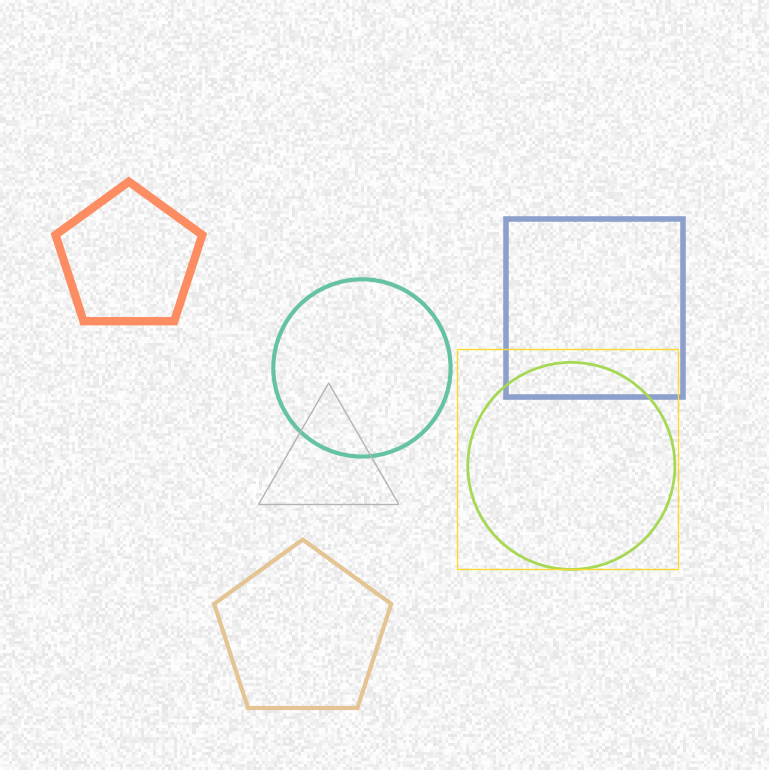[{"shape": "circle", "thickness": 1.5, "radius": 0.58, "center": [0.47, 0.522]}, {"shape": "pentagon", "thickness": 3, "radius": 0.5, "center": [0.167, 0.664]}, {"shape": "square", "thickness": 2, "radius": 0.58, "center": [0.772, 0.6]}, {"shape": "circle", "thickness": 1, "radius": 0.67, "center": [0.742, 0.395]}, {"shape": "square", "thickness": 0.5, "radius": 0.72, "center": [0.737, 0.404]}, {"shape": "pentagon", "thickness": 1.5, "radius": 0.6, "center": [0.393, 0.178]}, {"shape": "triangle", "thickness": 0.5, "radius": 0.53, "center": [0.427, 0.397]}]